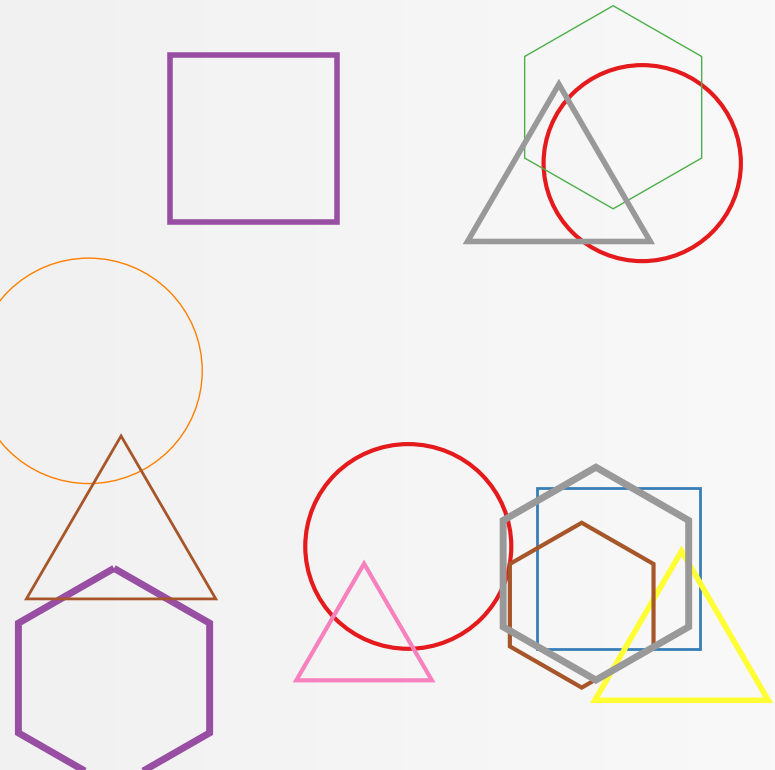[{"shape": "circle", "thickness": 1.5, "radius": 0.66, "center": [0.527, 0.29]}, {"shape": "circle", "thickness": 1.5, "radius": 0.64, "center": [0.829, 0.788]}, {"shape": "square", "thickness": 1, "radius": 0.52, "center": [0.798, 0.262]}, {"shape": "hexagon", "thickness": 0.5, "radius": 0.66, "center": [0.791, 0.861]}, {"shape": "hexagon", "thickness": 2.5, "radius": 0.71, "center": [0.147, 0.119]}, {"shape": "square", "thickness": 2, "radius": 0.54, "center": [0.327, 0.82]}, {"shape": "circle", "thickness": 0.5, "radius": 0.73, "center": [0.115, 0.518]}, {"shape": "triangle", "thickness": 2, "radius": 0.65, "center": [0.879, 0.155]}, {"shape": "hexagon", "thickness": 1.5, "radius": 0.54, "center": [0.751, 0.214]}, {"shape": "triangle", "thickness": 1, "radius": 0.71, "center": [0.156, 0.293]}, {"shape": "triangle", "thickness": 1.5, "radius": 0.51, "center": [0.47, 0.167]}, {"shape": "triangle", "thickness": 2, "radius": 0.68, "center": [0.721, 0.754]}, {"shape": "hexagon", "thickness": 2.5, "radius": 0.69, "center": [0.769, 0.255]}]